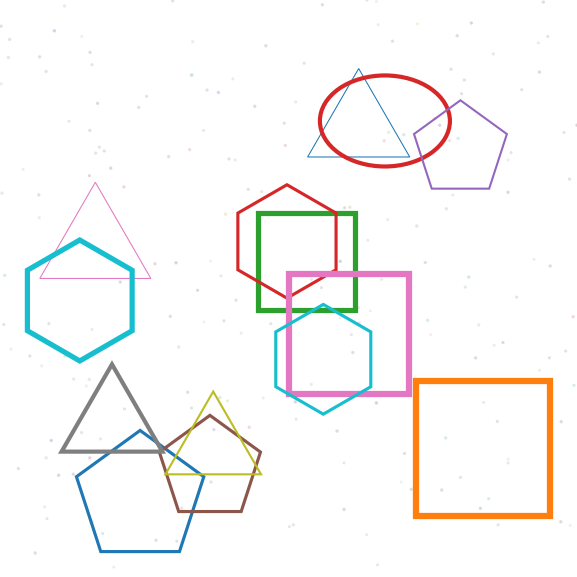[{"shape": "triangle", "thickness": 0.5, "radius": 0.51, "center": [0.621, 0.778]}, {"shape": "pentagon", "thickness": 1.5, "radius": 0.58, "center": [0.243, 0.138]}, {"shape": "square", "thickness": 3, "radius": 0.58, "center": [0.836, 0.223]}, {"shape": "square", "thickness": 2.5, "radius": 0.42, "center": [0.53, 0.547]}, {"shape": "oval", "thickness": 2, "radius": 0.56, "center": [0.667, 0.79]}, {"shape": "hexagon", "thickness": 1.5, "radius": 0.49, "center": [0.497, 0.581]}, {"shape": "pentagon", "thickness": 1, "radius": 0.42, "center": [0.797, 0.741]}, {"shape": "pentagon", "thickness": 1.5, "radius": 0.46, "center": [0.364, 0.188]}, {"shape": "square", "thickness": 3, "radius": 0.52, "center": [0.605, 0.421]}, {"shape": "triangle", "thickness": 0.5, "radius": 0.56, "center": [0.165, 0.572]}, {"shape": "triangle", "thickness": 2, "radius": 0.5, "center": [0.194, 0.267]}, {"shape": "triangle", "thickness": 1, "radius": 0.48, "center": [0.369, 0.226]}, {"shape": "hexagon", "thickness": 1.5, "radius": 0.47, "center": [0.56, 0.377]}, {"shape": "hexagon", "thickness": 2.5, "radius": 0.52, "center": [0.138, 0.479]}]